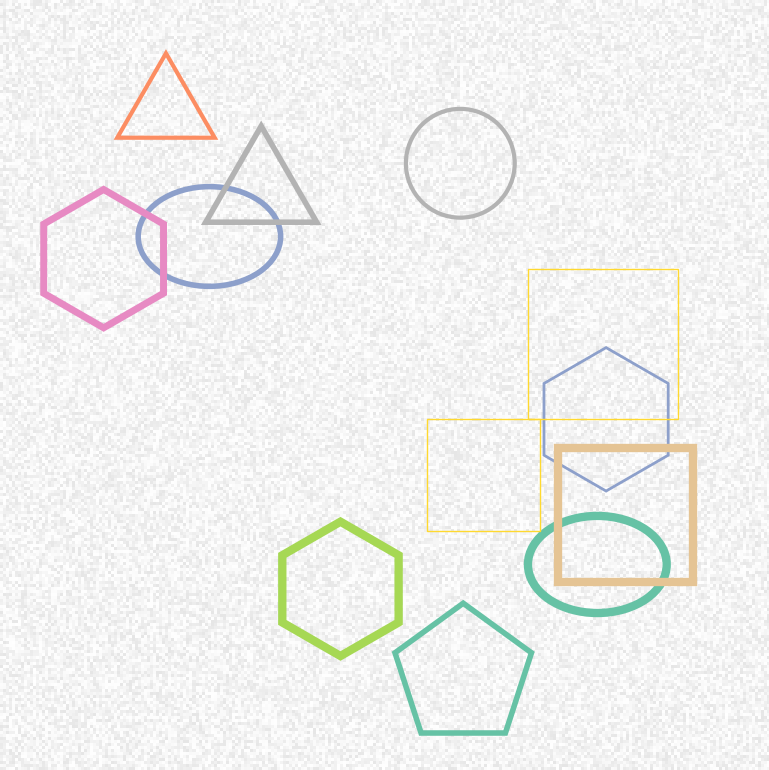[{"shape": "pentagon", "thickness": 2, "radius": 0.47, "center": [0.602, 0.123]}, {"shape": "oval", "thickness": 3, "radius": 0.45, "center": [0.776, 0.267]}, {"shape": "triangle", "thickness": 1.5, "radius": 0.37, "center": [0.216, 0.858]}, {"shape": "oval", "thickness": 2, "radius": 0.46, "center": [0.272, 0.693]}, {"shape": "hexagon", "thickness": 1, "radius": 0.47, "center": [0.787, 0.455]}, {"shape": "hexagon", "thickness": 2.5, "radius": 0.45, "center": [0.135, 0.664]}, {"shape": "hexagon", "thickness": 3, "radius": 0.44, "center": [0.442, 0.235]}, {"shape": "square", "thickness": 0.5, "radius": 0.49, "center": [0.783, 0.553]}, {"shape": "square", "thickness": 0.5, "radius": 0.36, "center": [0.628, 0.383]}, {"shape": "square", "thickness": 3, "radius": 0.44, "center": [0.812, 0.331]}, {"shape": "circle", "thickness": 1.5, "radius": 0.35, "center": [0.598, 0.788]}, {"shape": "triangle", "thickness": 2, "radius": 0.42, "center": [0.339, 0.753]}]